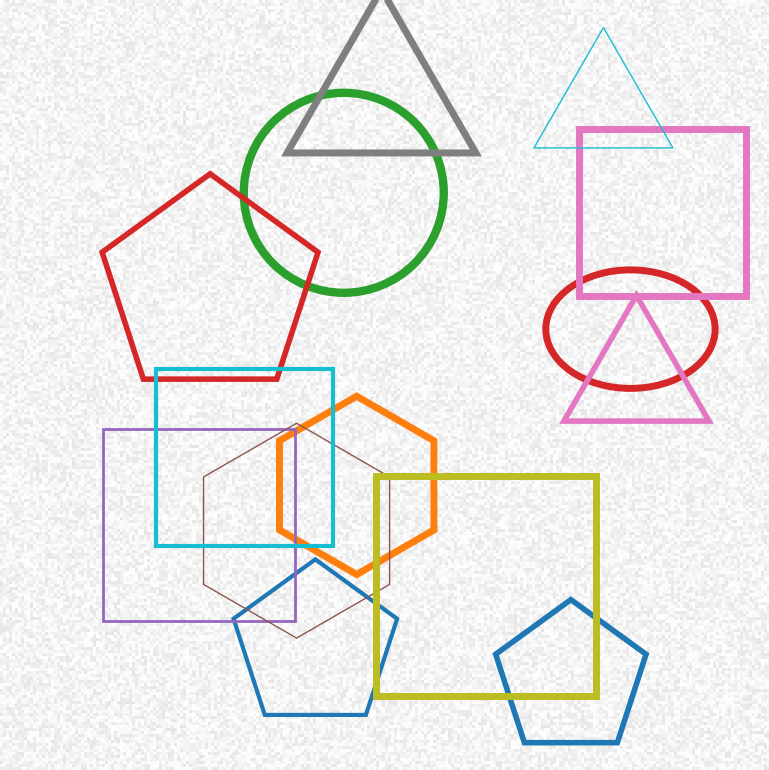[{"shape": "pentagon", "thickness": 2, "radius": 0.51, "center": [0.741, 0.119]}, {"shape": "pentagon", "thickness": 1.5, "radius": 0.56, "center": [0.41, 0.162]}, {"shape": "hexagon", "thickness": 2.5, "radius": 0.58, "center": [0.463, 0.37]}, {"shape": "circle", "thickness": 3, "radius": 0.65, "center": [0.446, 0.75]}, {"shape": "pentagon", "thickness": 2, "radius": 0.74, "center": [0.273, 0.627]}, {"shape": "oval", "thickness": 2.5, "radius": 0.55, "center": [0.819, 0.573]}, {"shape": "square", "thickness": 1, "radius": 0.62, "center": [0.259, 0.318]}, {"shape": "hexagon", "thickness": 0.5, "radius": 0.7, "center": [0.385, 0.311]}, {"shape": "triangle", "thickness": 2, "radius": 0.54, "center": [0.827, 0.508]}, {"shape": "square", "thickness": 2.5, "radius": 0.54, "center": [0.861, 0.724]}, {"shape": "triangle", "thickness": 2.5, "radius": 0.71, "center": [0.495, 0.872]}, {"shape": "square", "thickness": 2.5, "radius": 0.71, "center": [0.631, 0.239]}, {"shape": "triangle", "thickness": 0.5, "radius": 0.52, "center": [0.784, 0.86]}, {"shape": "square", "thickness": 1.5, "radius": 0.57, "center": [0.318, 0.406]}]